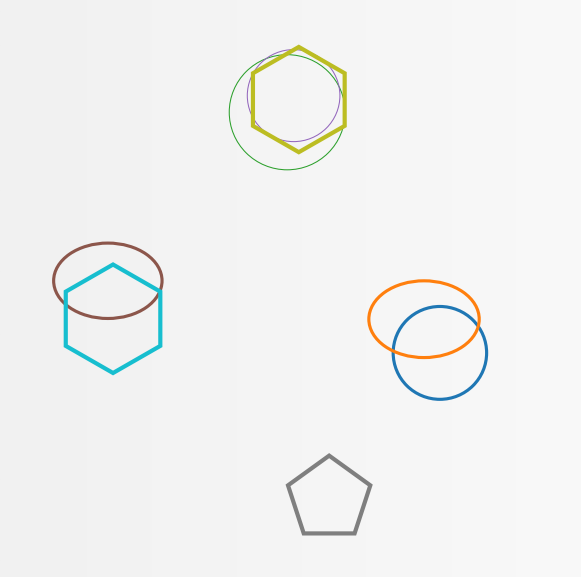[{"shape": "circle", "thickness": 1.5, "radius": 0.4, "center": [0.757, 0.388]}, {"shape": "oval", "thickness": 1.5, "radius": 0.47, "center": [0.73, 0.446]}, {"shape": "circle", "thickness": 0.5, "radius": 0.5, "center": [0.494, 0.805]}, {"shape": "circle", "thickness": 0.5, "radius": 0.4, "center": [0.505, 0.834]}, {"shape": "oval", "thickness": 1.5, "radius": 0.47, "center": [0.186, 0.513]}, {"shape": "pentagon", "thickness": 2, "radius": 0.37, "center": [0.566, 0.136]}, {"shape": "hexagon", "thickness": 2, "radius": 0.46, "center": [0.514, 0.827]}, {"shape": "hexagon", "thickness": 2, "radius": 0.47, "center": [0.194, 0.447]}]